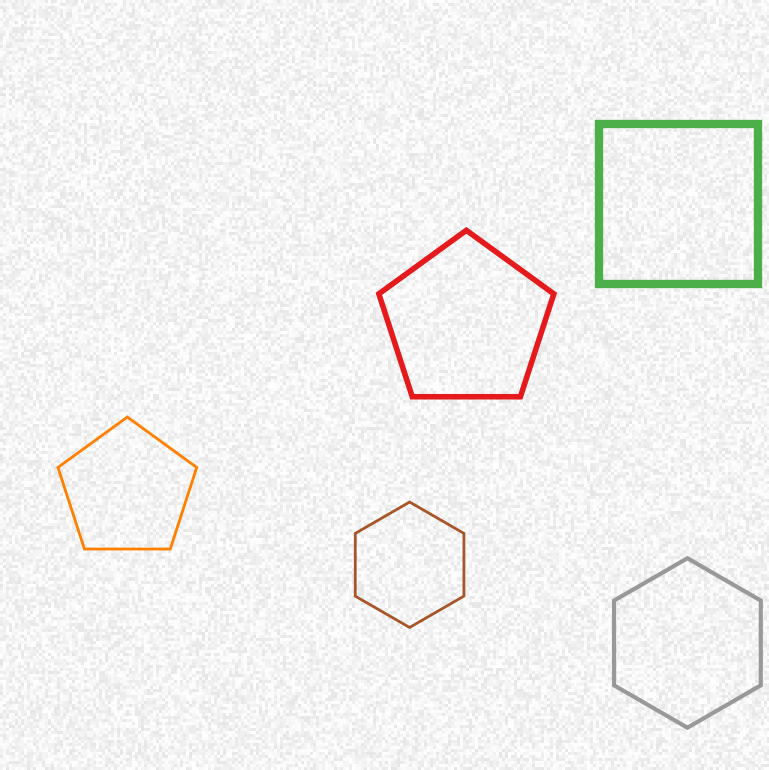[{"shape": "pentagon", "thickness": 2, "radius": 0.6, "center": [0.606, 0.581]}, {"shape": "square", "thickness": 3, "radius": 0.52, "center": [0.881, 0.735]}, {"shape": "pentagon", "thickness": 1, "radius": 0.47, "center": [0.165, 0.364]}, {"shape": "hexagon", "thickness": 1, "radius": 0.41, "center": [0.532, 0.267]}, {"shape": "hexagon", "thickness": 1.5, "radius": 0.55, "center": [0.893, 0.165]}]